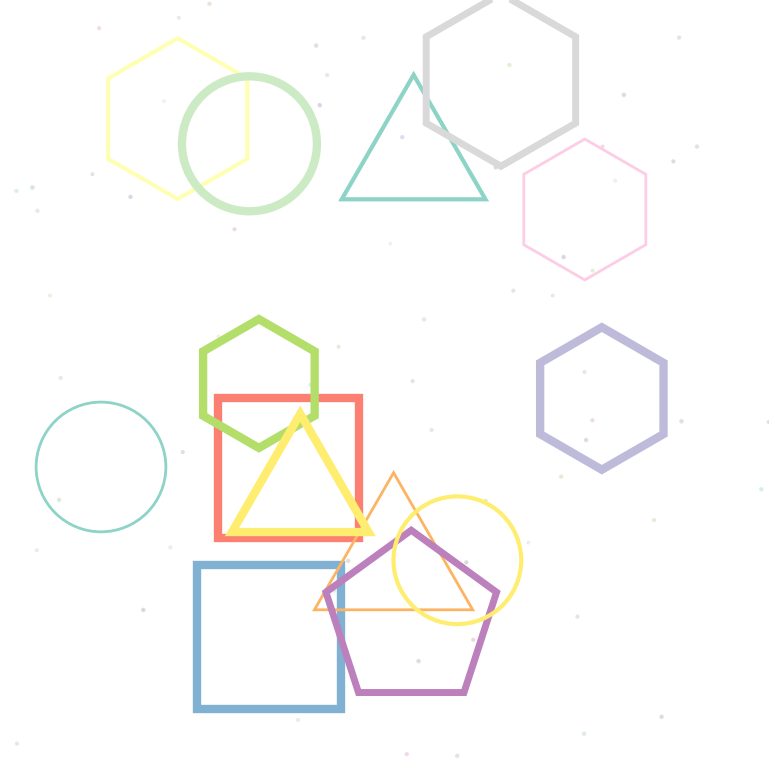[{"shape": "triangle", "thickness": 1.5, "radius": 0.54, "center": [0.537, 0.795]}, {"shape": "circle", "thickness": 1, "radius": 0.42, "center": [0.131, 0.394]}, {"shape": "hexagon", "thickness": 1.5, "radius": 0.52, "center": [0.231, 0.846]}, {"shape": "hexagon", "thickness": 3, "radius": 0.46, "center": [0.782, 0.482]}, {"shape": "square", "thickness": 3, "radius": 0.46, "center": [0.375, 0.392]}, {"shape": "square", "thickness": 3, "radius": 0.47, "center": [0.35, 0.173]}, {"shape": "triangle", "thickness": 1, "radius": 0.59, "center": [0.511, 0.267]}, {"shape": "hexagon", "thickness": 3, "radius": 0.42, "center": [0.336, 0.502]}, {"shape": "hexagon", "thickness": 1, "radius": 0.46, "center": [0.759, 0.728]}, {"shape": "hexagon", "thickness": 2.5, "radius": 0.56, "center": [0.651, 0.896]}, {"shape": "pentagon", "thickness": 2.5, "radius": 0.58, "center": [0.534, 0.195]}, {"shape": "circle", "thickness": 3, "radius": 0.44, "center": [0.324, 0.813]}, {"shape": "circle", "thickness": 1.5, "radius": 0.41, "center": [0.594, 0.272]}, {"shape": "triangle", "thickness": 3, "radius": 0.51, "center": [0.39, 0.36]}]